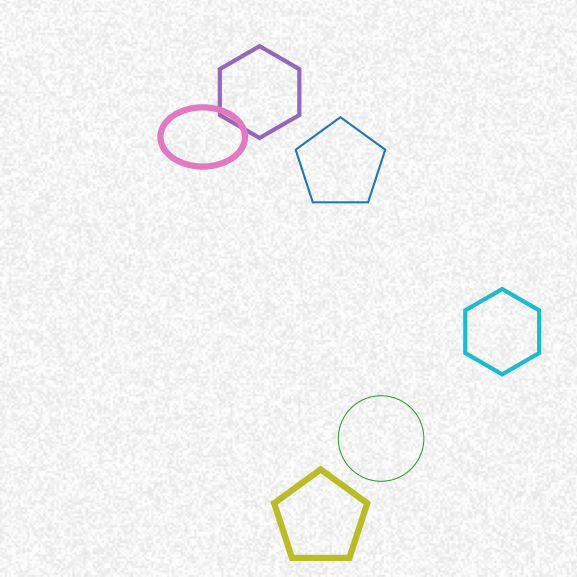[{"shape": "pentagon", "thickness": 1, "radius": 0.41, "center": [0.59, 0.715]}, {"shape": "circle", "thickness": 0.5, "radius": 0.37, "center": [0.66, 0.24]}, {"shape": "hexagon", "thickness": 2, "radius": 0.4, "center": [0.449, 0.84]}, {"shape": "oval", "thickness": 3, "radius": 0.37, "center": [0.351, 0.762]}, {"shape": "pentagon", "thickness": 3, "radius": 0.42, "center": [0.555, 0.102]}, {"shape": "hexagon", "thickness": 2, "radius": 0.37, "center": [0.87, 0.425]}]